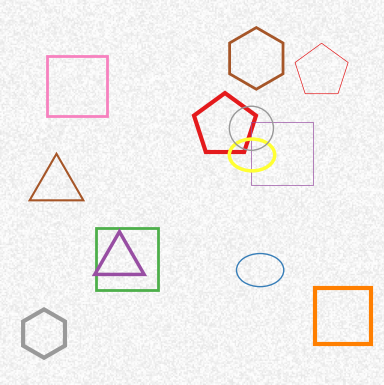[{"shape": "pentagon", "thickness": 0.5, "radius": 0.36, "center": [0.835, 0.815]}, {"shape": "pentagon", "thickness": 3, "radius": 0.42, "center": [0.584, 0.674]}, {"shape": "oval", "thickness": 1, "radius": 0.31, "center": [0.676, 0.298]}, {"shape": "square", "thickness": 2, "radius": 0.4, "center": [0.33, 0.326]}, {"shape": "triangle", "thickness": 2.5, "radius": 0.37, "center": [0.31, 0.324]}, {"shape": "square", "thickness": 0.5, "radius": 0.4, "center": [0.733, 0.601]}, {"shape": "square", "thickness": 3, "radius": 0.36, "center": [0.89, 0.18]}, {"shape": "oval", "thickness": 2.5, "radius": 0.3, "center": [0.655, 0.598]}, {"shape": "triangle", "thickness": 1.5, "radius": 0.4, "center": [0.147, 0.52]}, {"shape": "hexagon", "thickness": 2, "radius": 0.4, "center": [0.666, 0.848]}, {"shape": "square", "thickness": 2, "radius": 0.39, "center": [0.199, 0.777]}, {"shape": "circle", "thickness": 1, "radius": 0.29, "center": [0.653, 0.667]}, {"shape": "hexagon", "thickness": 3, "radius": 0.31, "center": [0.114, 0.134]}]